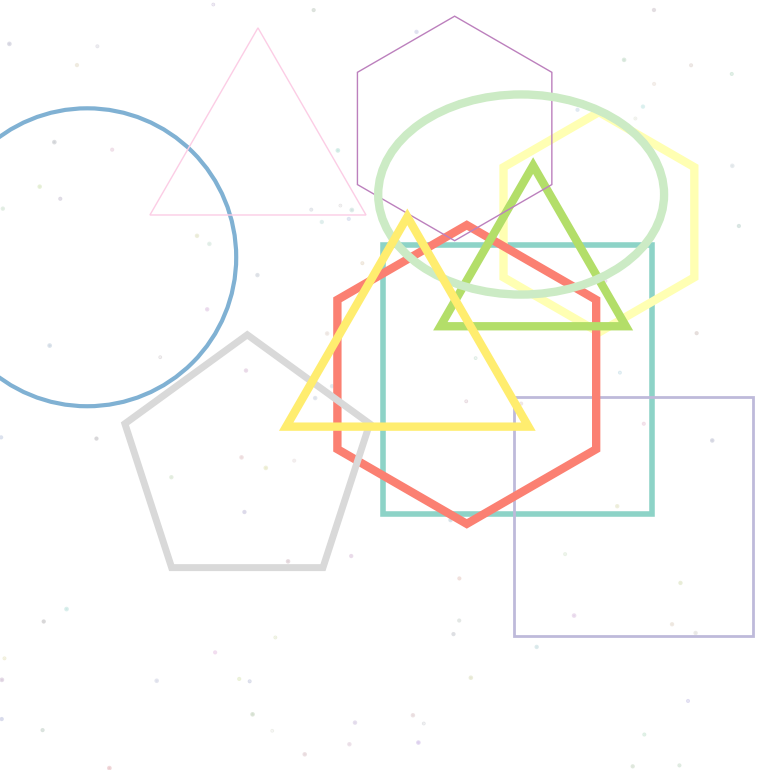[{"shape": "square", "thickness": 2, "radius": 0.87, "center": [0.672, 0.507]}, {"shape": "hexagon", "thickness": 3, "radius": 0.72, "center": [0.778, 0.711]}, {"shape": "square", "thickness": 1, "radius": 0.78, "center": [0.823, 0.329]}, {"shape": "hexagon", "thickness": 3, "radius": 0.97, "center": [0.606, 0.514]}, {"shape": "circle", "thickness": 1.5, "radius": 0.97, "center": [0.113, 0.666]}, {"shape": "triangle", "thickness": 3, "radius": 0.7, "center": [0.692, 0.646]}, {"shape": "triangle", "thickness": 0.5, "radius": 0.81, "center": [0.335, 0.802]}, {"shape": "pentagon", "thickness": 2.5, "radius": 0.84, "center": [0.321, 0.398]}, {"shape": "hexagon", "thickness": 0.5, "radius": 0.73, "center": [0.59, 0.833]}, {"shape": "oval", "thickness": 3, "radius": 0.93, "center": [0.677, 0.747]}, {"shape": "triangle", "thickness": 3, "radius": 0.91, "center": [0.529, 0.537]}]